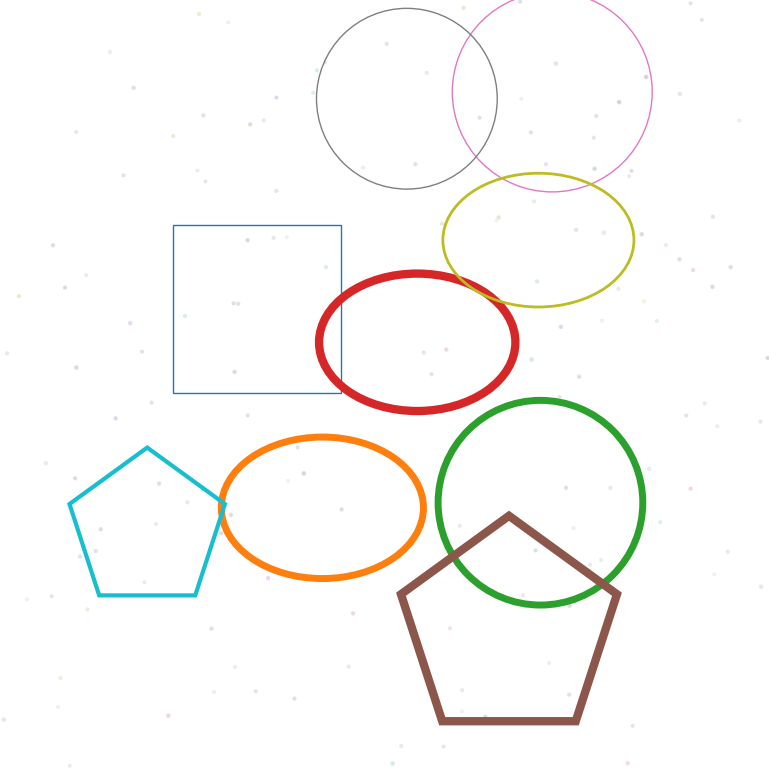[{"shape": "square", "thickness": 0.5, "radius": 0.55, "center": [0.334, 0.599]}, {"shape": "oval", "thickness": 2.5, "radius": 0.66, "center": [0.419, 0.341]}, {"shape": "circle", "thickness": 2.5, "radius": 0.66, "center": [0.702, 0.347]}, {"shape": "oval", "thickness": 3, "radius": 0.64, "center": [0.542, 0.555]}, {"shape": "pentagon", "thickness": 3, "radius": 0.74, "center": [0.661, 0.183]}, {"shape": "circle", "thickness": 0.5, "radius": 0.65, "center": [0.717, 0.881]}, {"shape": "circle", "thickness": 0.5, "radius": 0.59, "center": [0.528, 0.872]}, {"shape": "oval", "thickness": 1, "radius": 0.62, "center": [0.699, 0.688]}, {"shape": "pentagon", "thickness": 1.5, "radius": 0.53, "center": [0.191, 0.313]}]